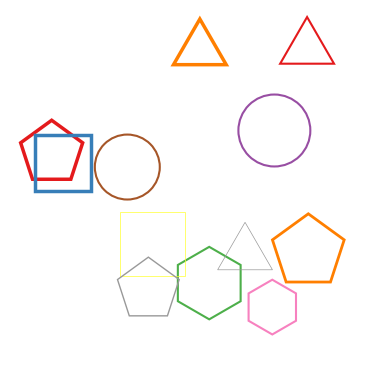[{"shape": "triangle", "thickness": 1.5, "radius": 0.4, "center": [0.798, 0.875]}, {"shape": "pentagon", "thickness": 2.5, "radius": 0.42, "center": [0.134, 0.603]}, {"shape": "square", "thickness": 2.5, "radius": 0.36, "center": [0.164, 0.577]}, {"shape": "hexagon", "thickness": 1.5, "radius": 0.47, "center": [0.543, 0.265]}, {"shape": "circle", "thickness": 1.5, "radius": 0.47, "center": [0.713, 0.661]}, {"shape": "triangle", "thickness": 2.5, "radius": 0.4, "center": [0.519, 0.872]}, {"shape": "pentagon", "thickness": 2, "radius": 0.49, "center": [0.801, 0.347]}, {"shape": "square", "thickness": 0.5, "radius": 0.42, "center": [0.396, 0.366]}, {"shape": "circle", "thickness": 1.5, "radius": 0.42, "center": [0.331, 0.566]}, {"shape": "hexagon", "thickness": 1.5, "radius": 0.36, "center": [0.707, 0.202]}, {"shape": "triangle", "thickness": 0.5, "radius": 0.41, "center": [0.636, 0.34]}, {"shape": "pentagon", "thickness": 1, "radius": 0.42, "center": [0.385, 0.248]}]